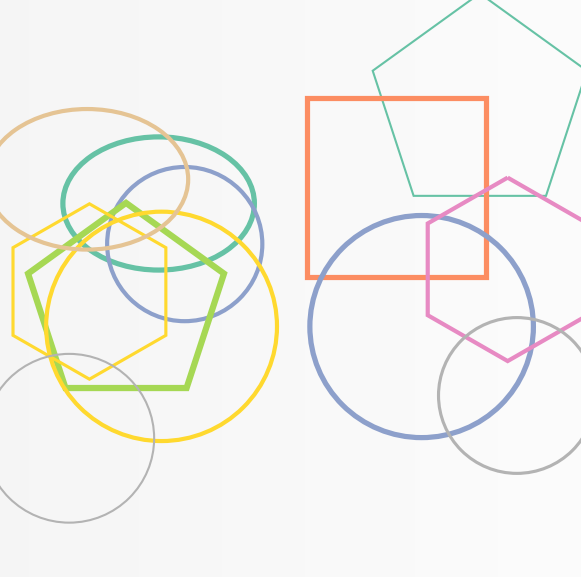[{"shape": "pentagon", "thickness": 1, "radius": 0.97, "center": [0.825, 0.817]}, {"shape": "oval", "thickness": 2.5, "radius": 0.82, "center": [0.273, 0.647]}, {"shape": "square", "thickness": 2.5, "radius": 0.77, "center": [0.682, 0.674]}, {"shape": "circle", "thickness": 2.5, "radius": 0.96, "center": [0.725, 0.434]}, {"shape": "circle", "thickness": 2, "radius": 0.67, "center": [0.318, 0.576]}, {"shape": "hexagon", "thickness": 2, "radius": 0.79, "center": [0.873, 0.533]}, {"shape": "pentagon", "thickness": 3, "radius": 0.89, "center": [0.217, 0.471]}, {"shape": "hexagon", "thickness": 1.5, "radius": 0.76, "center": [0.154, 0.494]}, {"shape": "circle", "thickness": 2, "radius": 0.99, "center": [0.278, 0.434]}, {"shape": "oval", "thickness": 2, "radius": 0.87, "center": [0.15, 0.689]}, {"shape": "circle", "thickness": 1, "radius": 0.73, "center": [0.119, 0.24]}, {"shape": "circle", "thickness": 1.5, "radius": 0.67, "center": [0.889, 0.314]}]